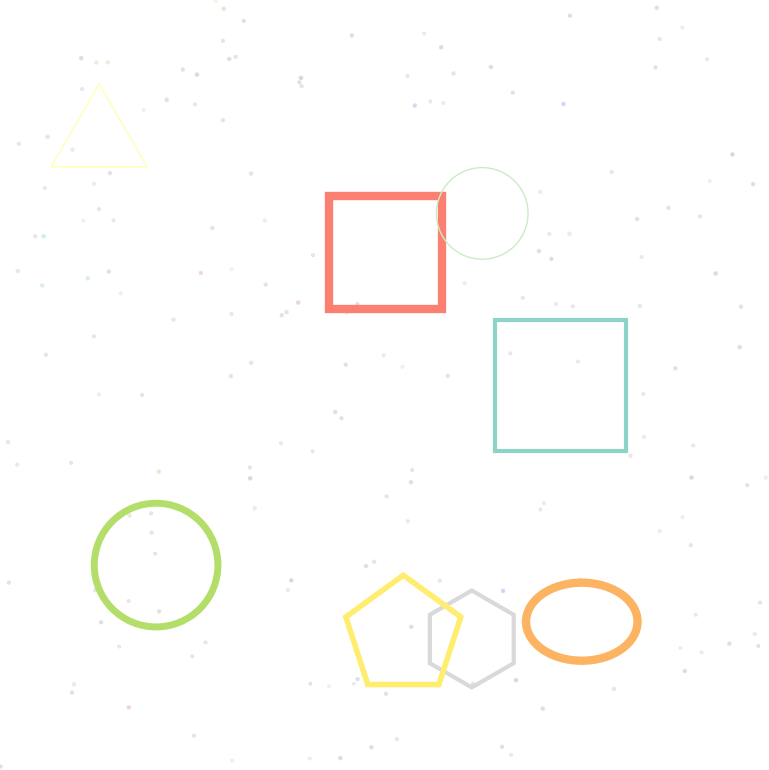[{"shape": "square", "thickness": 1.5, "radius": 0.42, "center": [0.728, 0.5]}, {"shape": "triangle", "thickness": 0.5, "radius": 0.36, "center": [0.129, 0.819]}, {"shape": "square", "thickness": 3, "radius": 0.36, "center": [0.501, 0.672]}, {"shape": "oval", "thickness": 3, "radius": 0.36, "center": [0.756, 0.193]}, {"shape": "circle", "thickness": 2.5, "radius": 0.4, "center": [0.203, 0.266]}, {"shape": "hexagon", "thickness": 1.5, "radius": 0.31, "center": [0.613, 0.17]}, {"shape": "circle", "thickness": 0.5, "radius": 0.3, "center": [0.626, 0.723]}, {"shape": "pentagon", "thickness": 2, "radius": 0.39, "center": [0.524, 0.174]}]